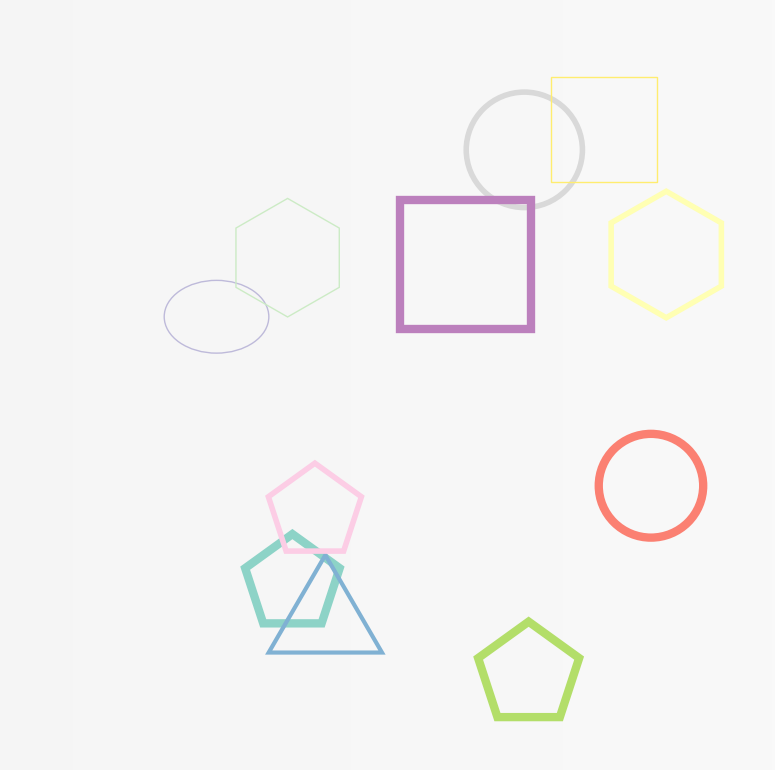[{"shape": "pentagon", "thickness": 3, "radius": 0.32, "center": [0.377, 0.242]}, {"shape": "hexagon", "thickness": 2, "radius": 0.41, "center": [0.86, 0.669]}, {"shape": "oval", "thickness": 0.5, "radius": 0.34, "center": [0.279, 0.589]}, {"shape": "circle", "thickness": 3, "radius": 0.34, "center": [0.84, 0.369]}, {"shape": "triangle", "thickness": 1.5, "radius": 0.42, "center": [0.42, 0.195]}, {"shape": "pentagon", "thickness": 3, "radius": 0.34, "center": [0.682, 0.124]}, {"shape": "pentagon", "thickness": 2, "radius": 0.32, "center": [0.406, 0.335]}, {"shape": "circle", "thickness": 2, "radius": 0.37, "center": [0.677, 0.805]}, {"shape": "square", "thickness": 3, "radius": 0.42, "center": [0.601, 0.656]}, {"shape": "hexagon", "thickness": 0.5, "radius": 0.38, "center": [0.371, 0.665]}, {"shape": "square", "thickness": 0.5, "radius": 0.34, "center": [0.78, 0.832]}]